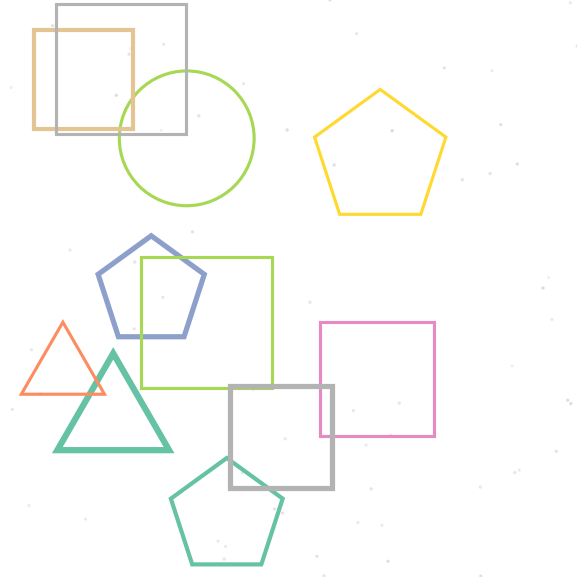[{"shape": "triangle", "thickness": 3, "radius": 0.56, "center": [0.196, 0.276]}, {"shape": "pentagon", "thickness": 2, "radius": 0.51, "center": [0.393, 0.104]}, {"shape": "triangle", "thickness": 1.5, "radius": 0.42, "center": [0.109, 0.358]}, {"shape": "pentagon", "thickness": 2.5, "radius": 0.48, "center": [0.262, 0.494]}, {"shape": "square", "thickness": 1.5, "radius": 0.49, "center": [0.652, 0.343]}, {"shape": "circle", "thickness": 1.5, "radius": 0.58, "center": [0.323, 0.76]}, {"shape": "square", "thickness": 1.5, "radius": 0.57, "center": [0.357, 0.441]}, {"shape": "pentagon", "thickness": 1.5, "radius": 0.6, "center": [0.658, 0.725]}, {"shape": "square", "thickness": 2, "radius": 0.43, "center": [0.144, 0.861]}, {"shape": "square", "thickness": 2.5, "radius": 0.44, "center": [0.486, 0.243]}, {"shape": "square", "thickness": 1.5, "radius": 0.56, "center": [0.21, 0.879]}]